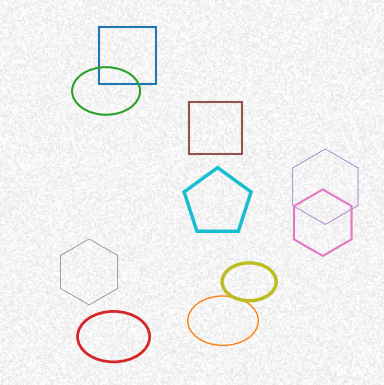[{"shape": "square", "thickness": 1.5, "radius": 0.37, "center": [0.331, 0.856]}, {"shape": "oval", "thickness": 1, "radius": 0.46, "center": [0.579, 0.167]}, {"shape": "oval", "thickness": 1.5, "radius": 0.44, "center": [0.276, 0.764]}, {"shape": "oval", "thickness": 2, "radius": 0.47, "center": [0.295, 0.126]}, {"shape": "hexagon", "thickness": 0.5, "radius": 0.49, "center": [0.845, 0.515]}, {"shape": "square", "thickness": 1.5, "radius": 0.34, "center": [0.559, 0.667]}, {"shape": "hexagon", "thickness": 1.5, "radius": 0.43, "center": [0.838, 0.422]}, {"shape": "hexagon", "thickness": 0.5, "radius": 0.43, "center": [0.231, 0.294]}, {"shape": "oval", "thickness": 2.5, "radius": 0.35, "center": [0.647, 0.268]}, {"shape": "pentagon", "thickness": 2.5, "radius": 0.46, "center": [0.565, 0.473]}]